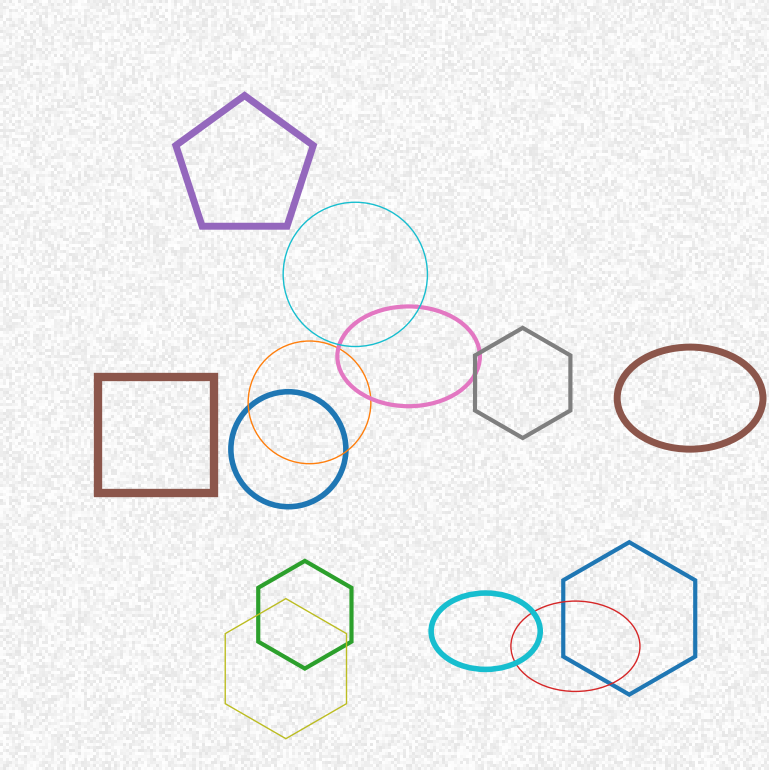[{"shape": "hexagon", "thickness": 1.5, "radius": 0.49, "center": [0.817, 0.197]}, {"shape": "circle", "thickness": 2, "radius": 0.37, "center": [0.375, 0.417]}, {"shape": "circle", "thickness": 0.5, "radius": 0.4, "center": [0.402, 0.477]}, {"shape": "hexagon", "thickness": 1.5, "radius": 0.35, "center": [0.396, 0.202]}, {"shape": "oval", "thickness": 0.5, "radius": 0.42, "center": [0.747, 0.161]}, {"shape": "pentagon", "thickness": 2.5, "radius": 0.47, "center": [0.318, 0.782]}, {"shape": "oval", "thickness": 2.5, "radius": 0.47, "center": [0.896, 0.483]}, {"shape": "square", "thickness": 3, "radius": 0.38, "center": [0.202, 0.435]}, {"shape": "oval", "thickness": 1.5, "radius": 0.46, "center": [0.531, 0.537]}, {"shape": "hexagon", "thickness": 1.5, "radius": 0.36, "center": [0.679, 0.503]}, {"shape": "hexagon", "thickness": 0.5, "radius": 0.45, "center": [0.371, 0.132]}, {"shape": "circle", "thickness": 0.5, "radius": 0.47, "center": [0.461, 0.644]}, {"shape": "oval", "thickness": 2, "radius": 0.35, "center": [0.631, 0.18]}]